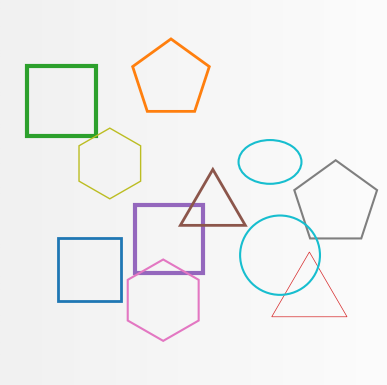[{"shape": "square", "thickness": 2, "radius": 0.41, "center": [0.231, 0.3]}, {"shape": "pentagon", "thickness": 2, "radius": 0.52, "center": [0.441, 0.795]}, {"shape": "square", "thickness": 3, "radius": 0.45, "center": [0.159, 0.738]}, {"shape": "triangle", "thickness": 0.5, "radius": 0.56, "center": [0.798, 0.233]}, {"shape": "square", "thickness": 3, "radius": 0.44, "center": [0.435, 0.379]}, {"shape": "triangle", "thickness": 2, "radius": 0.48, "center": [0.549, 0.463]}, {"shape": "hexagon", "thickness": 1.5, "radius": 0.53, "center": [0.421, 0.22]}, {"shape": "pentagon", "thickness": 1.5, "radius": 0.56, "center": [0.866, 0.471]}, {"shape": "hexagon", "thickness": 1, "radius": 0.46, "center": [0.283, 0.575]}, {"shape": "oval", "thickness": 1.5, "radius": 0.41, "center": [0.697, 0.579]}, {"shape": "circle", "thickness": 1.5, "radius": 0.52, "center": [0.723, 0.337]}]